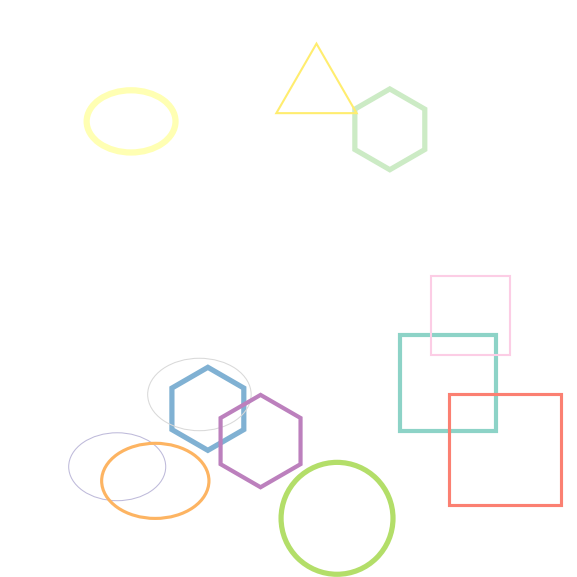[{"shape": "square", "thickness": 2, "radius": 0.42, "center": [0.776, 0.337]}, {"shape": "oval", "thickness": 3, "radius": 0.38, "center": [0.227, 0.789]}, {"shape": "oval", "thickness": 0.5, "radius": 0.42, "center": [0.203, 0.191]}, {"shape": "square", "thickness": 1.5, "radius": 0.48, "center": [0.874, 0.22]}, {"shape": "hexagon", "thickness": 2.5, "radius": 0.36, "center": [0.36, 0.291]}, {"shape": "oval", "thickness": 1.5, "radius": 0.46, "center": [0.269, 0.166]}, {"shape": "circle", "thickness": 2.5, "radius": 0.48, "center": [0.584, 0.102]}, {"shape": "square", "thickness": 1, "radius": 0.34, "center": [0.815, 0.453]}, {"shape": "oval", "thickness": 0.5, "radius": 0.45, "center": [0.345, 0.316]}, {"shape": "hexagon", "thickness": 2, "radius": 0.4, "center": [0.451, 0.235]}, {"shape": "hexagon", "thickness": 2.5, "radius": 0.35, "center": [0.675, 0.775]}, {"shape": "triangle", "thickness": 1, "radius": 0.4, "center": [0.548, 0.843]}]